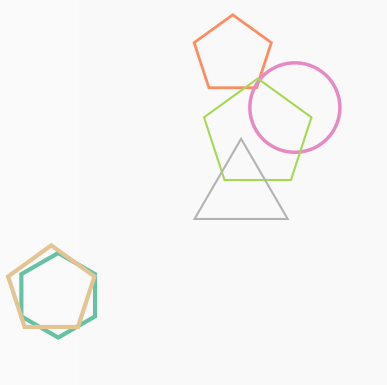[{"shape": "hexagon", "thickness": 3, "radius": 0.55, "center": [0.15, 0.233]}, {"shape": "pentagon", "thickness": 2, "radius": 0.52, "center": [0.601, 0.857]}, {"shape": "circle", "thickness": 2.5, "radius": 0.58, "center": [0.761, 0.721]}, {"shape": "pentagon", "thickness": 1.5, "radius": 0.73, "center": [0.665, 0.65]}, {"shape": "pentagon", "thickness": 3, "radius": 0.59, "center": [0.132, 0.246]}, {"shape": "triangle", "thickness": 1.5, "radius": 0.69, "center": [0.622, 0.501]}]